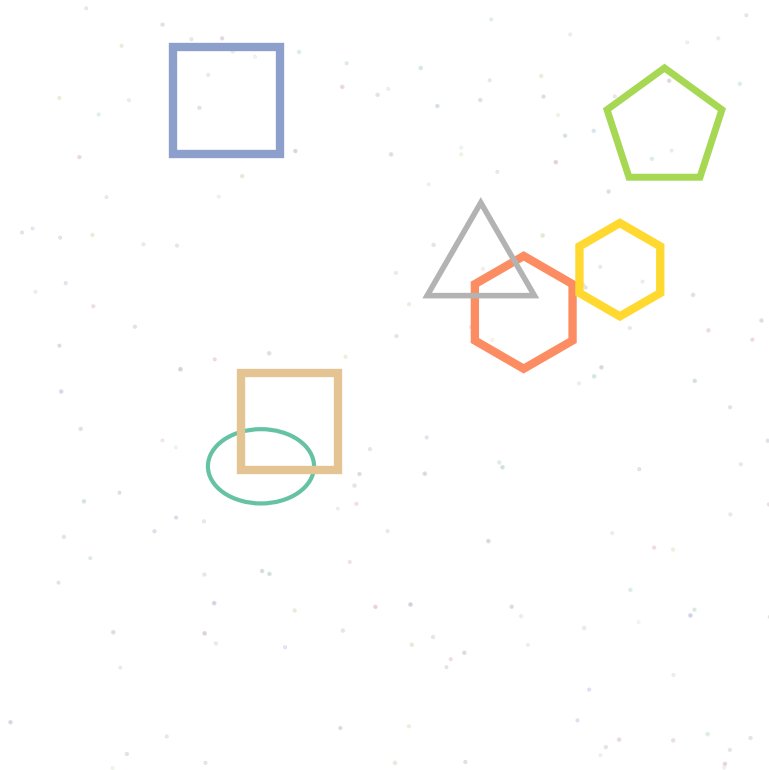[{"shape": "oval", "thickness": 1.5, "radius": 0.34, "center": [0.339, 0.394]}, {"shape": "hexagon", "thickness": 3, "radius": 0.37, "center": [0.68, 0.594]}, {"shape": "square", "thickness": 3, "radius": 0.35, "center": [0.295, 0.869]}, {"shape": "pentagon", "thickness": 2.5, "radius": 0.39, "center": [0.863, 0.833]}, {"shape": "hexagon", "thickness": 3, "radius": 0.3, "center": [0.805, 0.65]}, {"shape": "square", "thickness": 3, "radius": 0.32, "center": [0.376, 0.452]}, {"shape": "triangle", "thickness": 2, "radius": 0.4, "center": [0.624, 0.656]}]